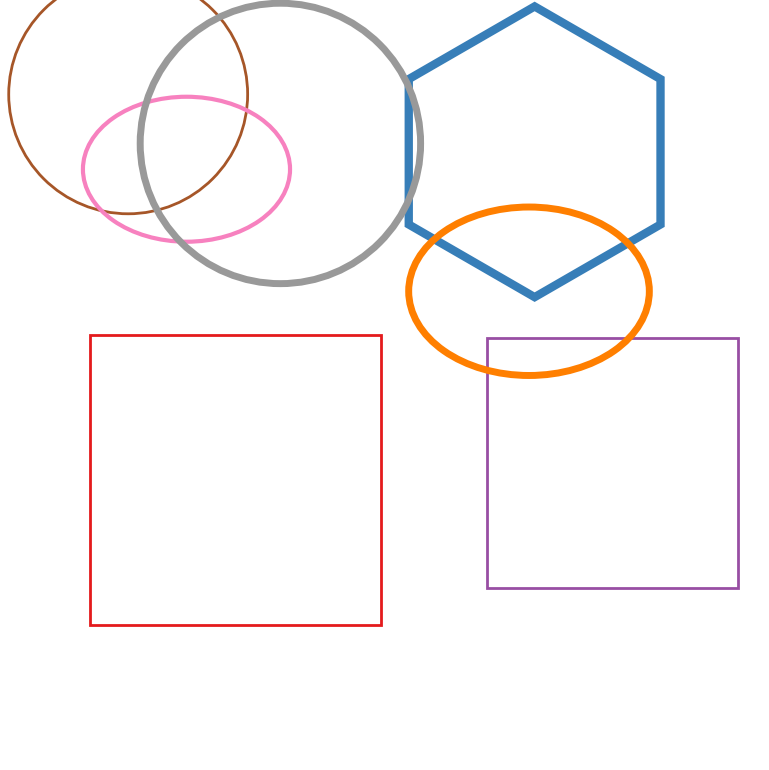[{"shape": "square", "thickness": 1, "radius": 0.94, "center": [0.306, 0.377]}, {"shape": "hexagon", "thickness": 3, "radius": 0.94, "center": [0.694, 0.803]}, {"shape": "square", "thickness": 1, "radius": 0.81, "center": [0.796, 0.399]}, {"shape": "oval", "thickness": 2.5, "radius": 0.78, "center": [0.687, 0.622]}, {"shape": "circle", "thickness": 1, "radius": 0.78, "center": [0.166, 0.878]}, {"shape": "oval", "thickness": 1.5, "radius": 0.67, "center": [0.242, 0.78]}, {"shape": "circle", "thickness": 2.5, "radius": 0.91, "center": [0.364, 0.814]}]